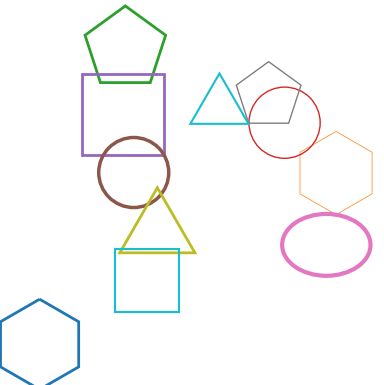[{"shape": "hexagon", "thickness": 2, "radius": 0.59, "center": [0.103, 0.106]}, {"shape": "hexagon", "thickness": 0.5, "radius": 0.54, "center": [0.873, 0.55]}, {"shape": "pentagon", "thickness": 2, "radius": 0.55, "center": [0.326, 0.874]}, {"shape": "circle", "thickness": 1, "radius": 0.46, "center": [0.739, 0.681]}, {"shape": "square", "thickness": 2, "radius": 0.53, "center": [0.32, 0.703]}, {"shape": "circle", "thickness": 2.5, "radius": 0.45, "center": [0.347, 0.552]}, {"shape": "oval", "thickness": 3, "radius": 0.57, "center": [0.848, 0.364]}, {"shape": "pentagon", "thickness": 1, "radius": 0.44, "center": [0.698, 0.752]}, {"shape": "triangle", "thickness": 2, "radius": 0.56, "center": [0.409, 0.4]}, {"shape": "square", "thickness": 1.5, "radius": 0.41, "center": [0.383, 0.271]}, {"shape": "triangle", "thickness": 1.5, "radius": 0.44, "center": [0.57, 0.722]}]